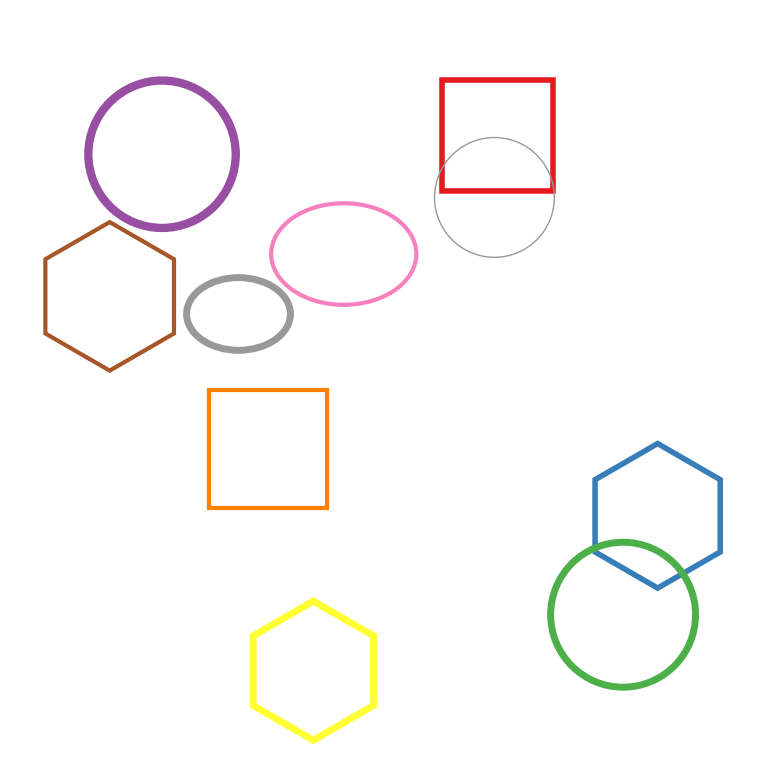[{"shape": "square", "thickness": 2, "radius": 0.36, "center": [0.646, 0.824]}, {"shape": "hexagon", "thickness": 2, "radius": 0.47, "center": [0.854, 0.33]}, {"shape": "circle", "thickness": 2.5, "radius": 0.47, "center": [0.809, 0.202]}, {"shape": "circle", "thickness": 3, "radius": 0.48, "center": [0.21, 0.8]}, {"shape": "square", "thickness": 1.5, "radius": 0.38, "center": [0.348, 0.417]}, {"shape": "hexagon", "thickness": 2.5, "radius": 0.45, "center": [0.407, 0.129]}, {"shape": "hexagon", "thickness": 1.5, "radius": 0.48, "center": [0.142, 0.615]}, {"shape": "oval", "thickness": 1.5, "radius": 0.47, "center": [0.446, 0.67]}, {"shape": "circle", "thickness": 0.5, "radius": 0.39, "center": [0.642, 0.744]}, {"shape": "oval", "thickness": 2.5, "radius": 0.34, "center": [0.31, 0.592]}]